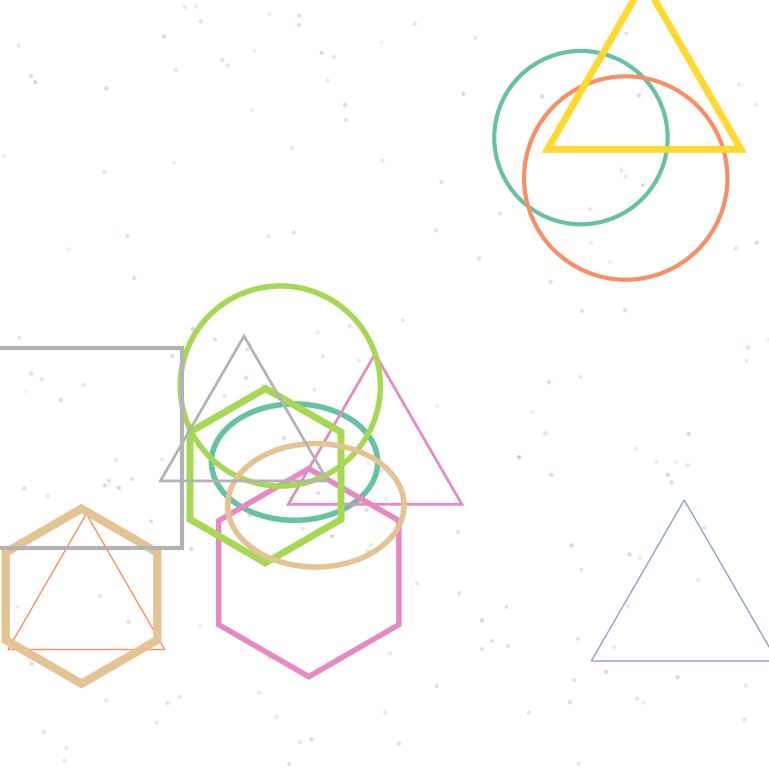[{"shape": "oval", "thickness": 2, "radius": 0.54, "center": [0.383, 0.4]}, {"shape": "circle", "thickness": 1.5, "radius": 0.56, "center": [0.754, 0.821]}, {"shape": "circle", "thickness": 1.5, "radius": 0.66, "center": [0.813, 0.769]}, {"shape": "triangle", "thickness": 0.5, "radius": 0.59, "center": [0.112, 0.215]}, {"shape": "triangle", "thickness": 0.5, "radius": 0.7, "center": [0.889, 0.211]}, {"shape": "triangle", "thickness": 1, "radius": 0.65, "center": [0.487, 0.41]}, {"shape": "hexagon", "thickness": 2, "radius": 0.68, "center": [0.401, 0.256]}, {"shape": "hexagon", "thickness": 2.5, "radius": 0.57, "center": [0.345, 0.382]}, {"shape": "circle", "thickness": 2, "radius": 0.65, "center": [0.364, 0.499]}, {"shape": "triangle", "thickness": 2.5, "radius": 0.73, "center": [0.837, 0.879]}, {"shape": "hexagon", "thickness": 3, "radius": 0.57, "center": [0.106, 0.226]}, {"shape": "oval", "thickness": 2, "radius": 0.57, "center": [0.41, 0.344]}, {"shape": "square", "thickness": 1.5, "radius": 0.65, "center": [0.106, 0.418]}, {"shape": "triangle", "thickness": 1, "radius": 0.63, "center": [0.317, 0.438]}]